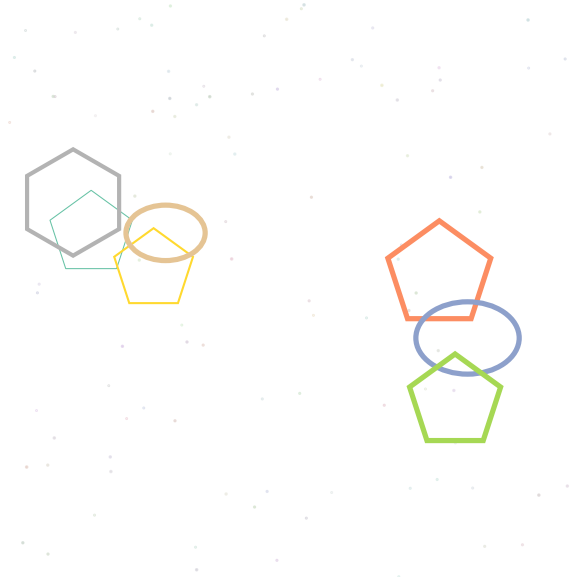[{"shape": "pentagon", "thickness": 0.5, "radius": 0.37, "center": [0.158, 0.595]}, {"shape": "pentagon", "thickness": 2.5, "radius": 0.47, "center": [0.761, 0.523]}, {"shape": "oval", "thickness": 2.5, "radius": 0.45, "center": [0.81, 0.414]}, {"shape": "pentagon", "thickness": 2.5, "radius": 0.41, "center": [0.788, 0.303]}, {"shape": "pentagon", "thickness": 1, "radius": 0.36, "center": [0.266, 0.532]}, {"shape": "oval", "thickness": 2.5, "radius": 0.34, "center": [0.287, 0.596]}, {"shape": "hexagon", "thickness": 2, "radius": 0.46, "center": [0.127, 0.649]}]